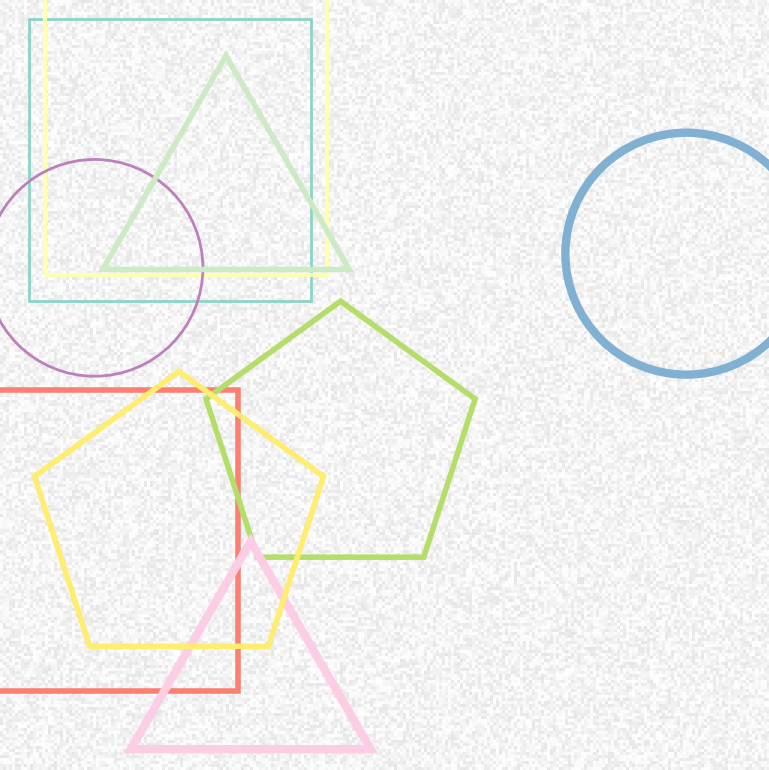[{"shape": "square", "thickness": 1, "radius": 0.92, "center": [0.221, 0.793]}, {"shape": "square", "thickness": 1.5, "radius": 0.92, "center": [0.241, 0.826]}, {"shape": "square", "thickness": 2, "radius": 0.98, "center": [0.114, 0.298]}, {"shape": "circle", "thickness": 3, "radius": 0.79, "center": [0.891, 0.671]}, {"shape": "pentagon", "thickness": 2, "radius": 0.92, "center": [0.442, 0.425]}, {"shape": "triangle", "thickness": 3, "radius": 0.9, "center": [0.325, 0.117]}, {"shape": "circle", "thickness": 1, "radius": 0.7, "center": [0.123, 0.652]}, {"shape": "triangle", "thickness": 2, "radius": 0.92, "center": [0.293, 0.743]}, {"shape": "pentagon", "thickness": 2, "radius": 0.99, "center": [0.233, 0.32]}]